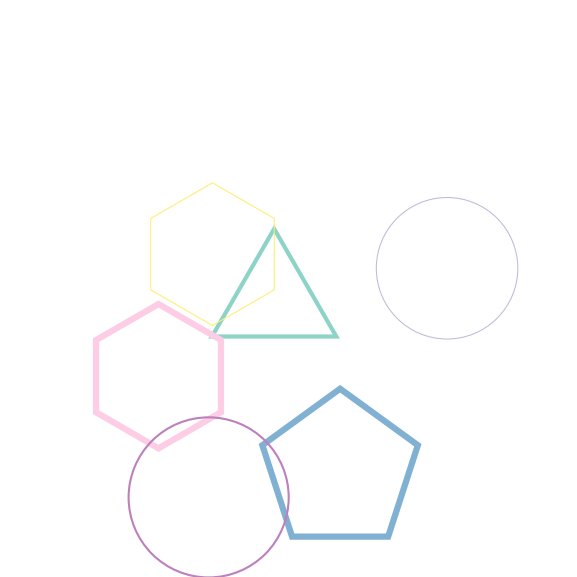[{"shape": "triangle", "thickness": 2, "radius": 0.62, "center": [0.475, 0.479]}, {"shape": "circle", "thickness": 0.5, "radius": 0.61, "center": [0.774, 0.535]}, {"shape": "pentagon", "thickness": 3, "radius": 0.71, "center": [0.589, 0.184]}, {"shape": "hexagon", "thickness": 3, "radius": 0.62, "center": [0.274, 0.348]}, {"shape": "circle", "thickness": 1, "radius": 0.69, "center": [0.361, 0.138]}, {"shape": "hexagon", "thickness": 0.5, "radius": 0.62, "center": [0.368, 0.559]}]